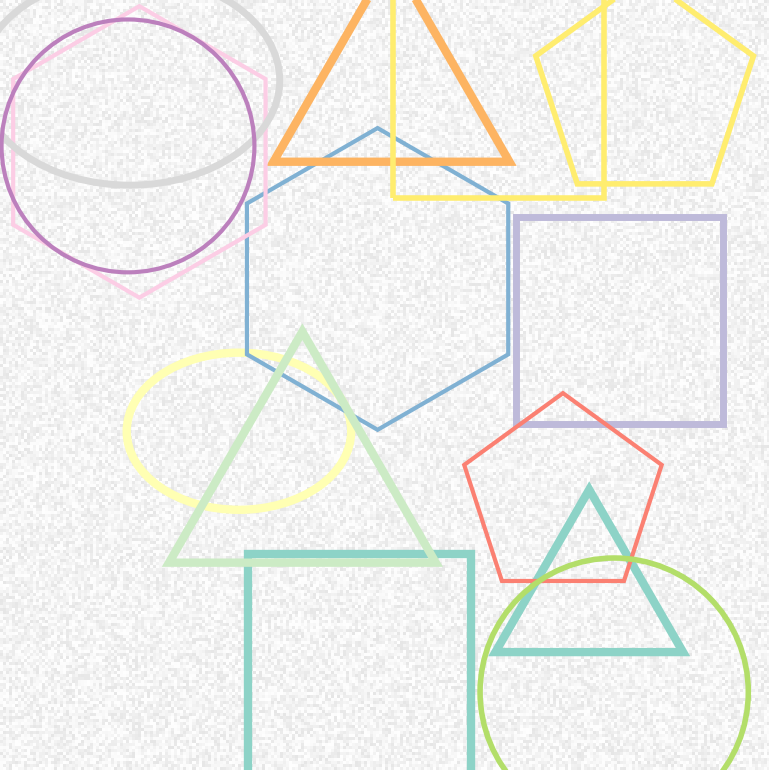[{"shape": "square", "thickness": 3, "radius": 0.73, "center": [0.467, 0.136]}, {"shape": "triangle", "thickness": 3, "radius": 0.7, "center": [0.765, 0.223]}, {"shape": "oval", "thickness": 3, "radius": 0.73, "center": [0.31, 0.44]}, {"shape": "square", "thickness": 2.5, "radius": 0.67, "center": [0.805, 0.584]}, {"shape": "pentagon", "thickness": 1.5, "radius": 0.67, "center": [0.731, 0.355]}, {"shape": "hexagon", "thickness": 1.5, "radius": 0.98, "center": [0.49, 0.638]}, {"shape": "triangle", "thickness": 3, "radius": 0.88, "center": [0.508, 0.878]}, {"shape": "circle", "thickness": 2, "radius": 0.87, "center": [0.798, 0.101]}, {"shape": "hexagon", "thickness": 1.5, "radius": 0.95, "center": [0.181, 0.803]}, {"shape": "oval", "thickness": 2.5, "radius": 0.97, "center": [0.169, 0.896]}, {"shape": "circle", "thickness": 1.5, "radius": 0.82, "center": [0.166, 0.811]}, {"shape": "triangle", "thickness": 3, "radius": 1.0, "center": [0.393, 0.369]}, {"shape": "square", "thickness": 2, "radius": 0.68, "center": [0.647, 0.879]}, {"shape": "pentagon", "thickness": 2, "radius": 0.74, "center": [0.837, 0.881]}]